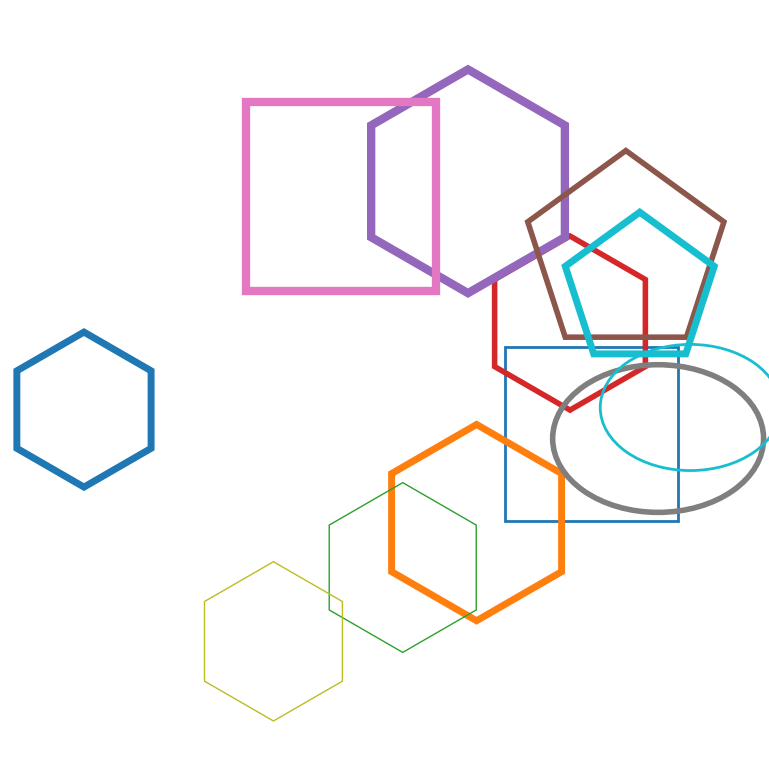[{"shape": "hexagon", "thickness": 2.5, "radius": 0.5, "center": [0.109, 0.468]}, {"shape": "square", "thickness": 1, "radius": 0.56, "center": [0.768, 0.436]}, {"shape": "hexagon", "thickness": 2.5, "radius": 0.64, "center": [0.619, 0.321]}, {"shape": "hexagon", "thickness": 0.5, "radius": 0.55, "center": [0.523, 0.263]}, {"shape": "hexagon", "thickness": 2, "radius": 0.57, "center": [0.74, 0.58]}, {"shape": "hexagon", "thickness": 3, "radius": 0.73, "center": [0.608, 0.765]}, {"shape": "pentagon", "thickness": 2, "radius": 0.67, "center": [0.813, 0.67]}, {"shape": "square", "thickness": 3, "radius": 0.62, "center": [0.443, 0.745]}, {"shape": "oval", "thickness": 2, "radius": 0.68, "center": [0.855, 0.43]}, {"shape": "hexagon", "thickness": 0.5, "radius": 0.52, "center": [0.355, 0.167]}, {"shape": "pentagon", "thickness": 2.5, "radius": 0.51, "center": [0.831, 0.623]}, {"shape": "oval", "thickness": 1, "radius": 0.59, "center": [0.897, 0.471]}]